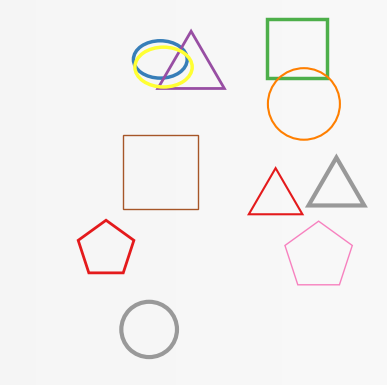[{"shape": "pentagon", "thickness": 2, "radius": 0.38, "center": [0.274, 0.352]}, {"shape": "triangle", "thickness": 1.5, "radius": 0.4, "center": [0.711, 0.483]}, {"shape": "oval", "thickness": 2.5, "radius": 0.35, "center": [0.414, 0.846]}, {"shape": "square", "thickness": 2.5, "radius": 0.39, "center": [0.767, 0.874]}, {"shape": "triangle", "thickness": 2, "radius": 0.5, "center": [0.493, 0.82]}, {"shape": "circle", "thickness": 1.5, "radius": 0.46, "center": [0.784, 0.73]}, {"shape": "oval", "thickness": 2.5, "radius": 0.37, "center": [0.422, 0.826]}, {"shape": "square", "thickness": 1, "radius": 0.48, "center": [0.414, 0.554]}, {"shape": "pentagon", "thickness": 1, "radius": 0.46, "center": [0.822, 0.334]}, {"shape": "triangle", "thickness": 3, "radius": 0.41, "center": [0.868, 0.508]}, {"shape": "circle", "thickness": 3, "radius": 0.36, "center": [0.385, 0.144]}]